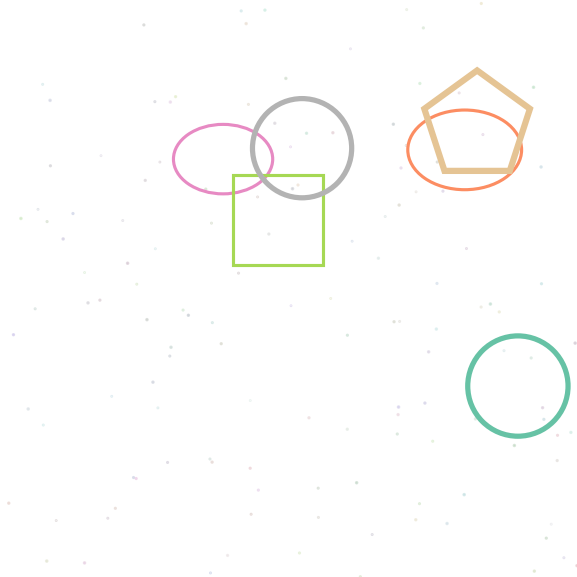[{"shape": "circle", "thickness": 2.5, "radius": 0.43, "center": [0.897, 0.331]}, {"shape": "oval", "thickness": 1.5, "radius": 0.49, "center": [0.805, 0.74]}, {"shape": "oval", "thickness": 1.5, "radius": 0.43, "center": [0.386, 0.724]}, {"shape": "square", "thickness": 1.5, "radius": 0.39, "center": [0.482, 0.618]}, {"shape": "pentagon", "thickness": 3, "radius": 0.48, "center": [0.826, 0.781]}, {"shape": "circle", "thickness": 2.5, "radius": 0.43, "center": [0.523, 0.743]}]